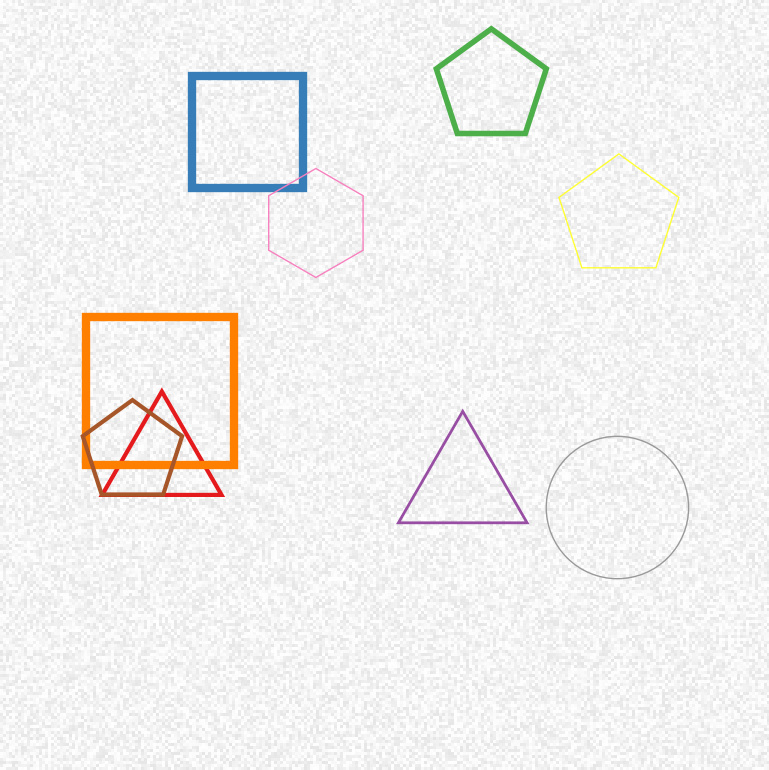[{"shape": "triangle", "thickness": 1.5, "radius": 0.45, "center": [0.21, 0.402]}, {"shape": "square", "thickness": 3, "radius": 0.36, "center": [0.321, 0.829]}, {"shape": "pentagon", "thickness": 2, "radius": 0.38, "center": [0.638, 0.887]}, {"shape": "triangle", "thickness": 1, "radius": 0.48, "center": [0.601, 0.369]}, {"shape": "square", "thickness": 3, "radius": 0.48, "center": [0.208, 0.492]}, {"shape": "pentagon", "thickness": 0.5, "radius": 0.41, "center": [0.804, 0.718]}, {"shape": "pentagon", "thickness": 1.5, "radius": 0.34, "center": [0.172, 0.413]}, {"shape": "hexagon", "thickness": 0.5, "radius": 0.35, "center": [0.41, 0.71]}, {"shape": "circle", "thickness": 0.5, "radius": 0.46, "center": [0.802, 0.341]}]